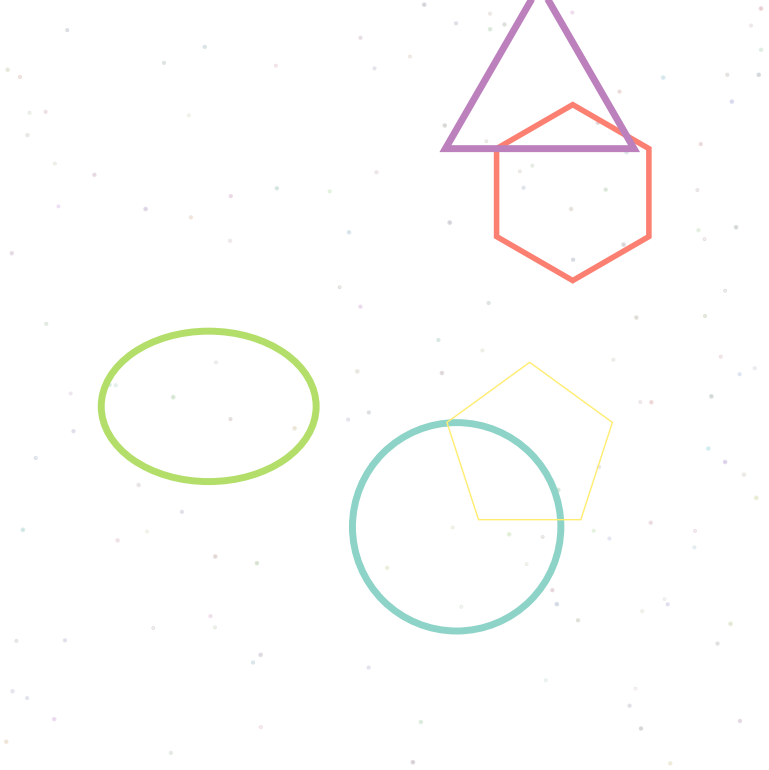[{"shape": "circle", "thickness": 2.5, "radius": 0.68, "center": [0.593, 0.316]}, {"shape": "hexagon", "thickness": 2, "radius": 0.57, "center": [0.744, 0.75]}, {"shape": "oval", "thickness": 2.5, "radius": 0.7, "center": [0.271, 0.472]}, {"shape": "triangle", "thickness": 2.5, "radius": 0.71, "center": [0.701, 0.878]}, {"shape": "pentagon", "thickness": 0.5, "radius": 0.56, "center": [0.688, 0.416]}]